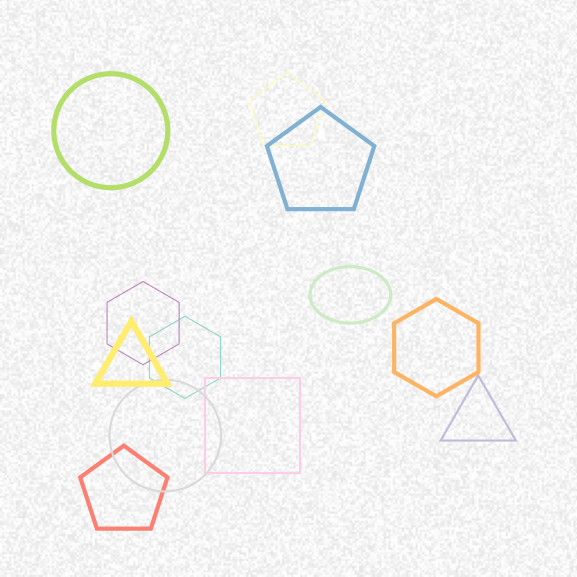[{"shape": "hexagon", "thickness": 0.5, "radius": 0.36, "center": [0.32, 0.38]}, {"shape": "pentagon", "thickness": 0.5, "radius": 0.35, "center": [0.497, 0.803]}, {"shape": "triangle", "thickness": 1, "radius": 0.38, "center": [0.828, 0.274]}, {"shape": "pentagon", "thickness": 2, "radius": 0.4, "center": [0.214, 0.148]}, {"shape": "pentagon", "thickness": 2, "radius": 0.49, "center": [0.555, 0.716]}, {"shape": "hexagon", "thickness": 2, "radius": 0.42, "center": [0.756, 0.397]}, {"shape": "circle", "thickness": 2.5, "radius": 0.49, "center": [0.192, 0.773]}, {"shape": "square", "thickness": 1, "radius": 0.41, "center": [0.437, 0.262]}, {"shape": "circle", "thickness": 1, "radius": 0.48, "center": [0.286, 0.245]}, {"shape": "hexagon", "thickness": 0.5, "radius": 0.36, "center": [0.248, 0.44]}, {"shape": "oval", "thickness": 1.5, "radius": 0.35, "center": [0.607, 0.489]}, {"shape": "triangle", "thickness": 3, "radius": 0.36, "center": [0.228, 0.371]}]